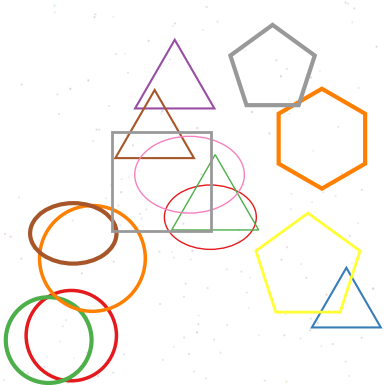[{"shape": "oval", "thickness": 1, "radius": 0.6, "center": [0.546, 0.436]}, {"shape": "circle", "thickness": 2.5, "radius": 0.59, "center": [0.185, 0.128]}, {"shape": "triangle", "thickness": 1.5, "radius": 0.52, "center": [0.9, 0.201]}, {"shape": "circle", "thickness": 3, "radius": 0.56, "center": [0.126, 0.117]}, {"shape": "triangle", "thickness": 1, "radius": 0.65, "center": [0.559, 0.468]}, {"shape": "triangle", "thickness": 1.5, "radius": 0.59, "center": [0.454, 0.778]}, {"shape": "hexagon", "thickness": 3, "radius": 0.65, "center": [0.836, 0.64]}, {"shape": "circle", "thickness": 2.5, "radius": 0.69, "center": [0.24, 0.329]}, {"shape": "pentagon", "thickness": 2, "radius": 0.71, "center": [0.8, 0.304]}, {"shape": "triangle", "thickness": 1.5, "radius": 0.59, "center": [0.402, 0.648]}, {"shape": "oval", "thickness": 3, "radius": 0.56, "center": [0.19, 0.394]}, {"shape": "oval", "thickness": 1, "radius": 0.71, "center": [0.492, 0.546]}, {"shape": "square", "thickness": 2, "radius": 0.64, "center": [0.42, 0.528]}, {"shape": "pentagon", "thickness": 3, "radius": 0.58, "center": [0.708, 0.82]}]